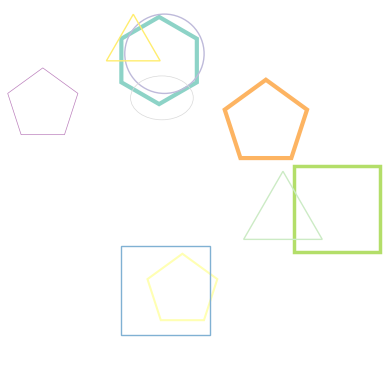[{"shape": "hexagon", "thickness": 3, "radius": 0.57, "center": [0.413, 0.843]}, {"shape": "pentagon", "thickness": 1.5, "radius": 0.48, "center": [0.474, 0.246]}, {"shape": "circle", "thickness": 1, "radius": 0.52, "center": [0.427, 0.86]}, {"shape": "square", "thickness": 1, "radius": 0.58, "center": [0.429, 0.246]}, {"shape": "pentagon", "thickness": 3, "radius": 0.56, "center": [0.691, 0.68]}, {"shape": "square", "thickness": 2.5, "radius": 0.56, "center": [0.876, 0.456]}, {"shape": "oval", "thickness": 0.5, "radius": 0.41, "center": [0.421, 0.746]}, {"shape": "pentagon", "thickness": 0.5, "radius": 0.48, "center": [0.111, 0.728]}, {"shape": "triangle", "thickness": 1, "radius": 0.59, "center": [0.735, 0.437]}, {"shape": "triangle", "thickness": 1, "radius": 0.4, "center": [0.346, 0.882]}]